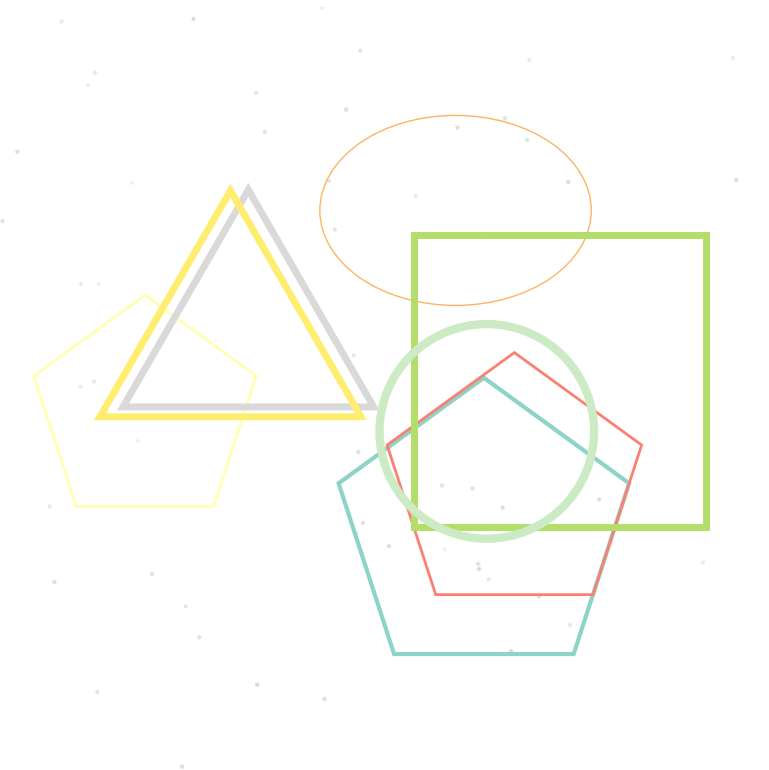[{"shape": "pentagon", "thickness": 1.5, "radius": 0.99, "center": [0.628, 0.311]}, {"shape": "pentagon", "thickness": 1, "radius": 0.76, "center": [0.188, 0.465]}, {"shape": "pentagon", "thickness": 1, "radius": 0.87, "center": [0.668, 0.368]}, {"shape": "oval", "thickness": 0.5, "radius": 0.88, "center": [0.592, 0.727]}, {"shape": "square", "thickness": 2.5, "radius": 0.95, "center": [0.727, 0.505]}, {"shape": "triangle", "thickness": 2.5, "radius": 0.94, "center": [0.323, 0.566]}, {"shape": "circle", "thickness": 3, "radius": 0.7, "center": [0.632, 0.44]}, {"shape": "triangle", "thickness": 2.5, "radius": 0.98, "center": [0.299, 0.557]}]